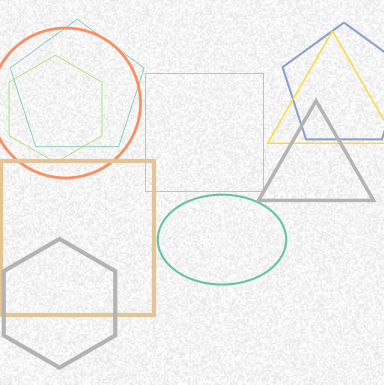[{"shape": "pentagon", "thickness": 0.5, "radius": 0.91, "center": [0.201, 0.767]}, {"shape": "oval", "thickness": 1.5, "radius": 0.83, "center": [0.577, 0.378]}, {"shape": "circle", "thickness": 2, "radius": 0.97, "center": [0.17, 0.733]}, {"shape": "pentagon", "thickness": 1.5, "radius": 0.84, "center": [0.893, 0.774]}, {"shape": "square", "thickness": 0.5, "radius": 0.76, "center": [0.53, 0.658]}, {"shape": "hexagon", "thickness": 0.5, "radius": 0.7, "center": [0.144, 0.717]}, {"shape": "triangle", "thickness": 1, "radius": 0.97, "center": [0.864, 0.725]}, {"shape": "square", "thickness": 3, "radius": 1.0, "center": [0.201, 0.382]}, {"shape": "triangle", "thickness": 2.5, "radius": 0.86, "center": [0.821, 0.566]}, {"shape": "hexagon", "thickness": 3, "radius": 0.84, "center": [0.155, 0.212]}]